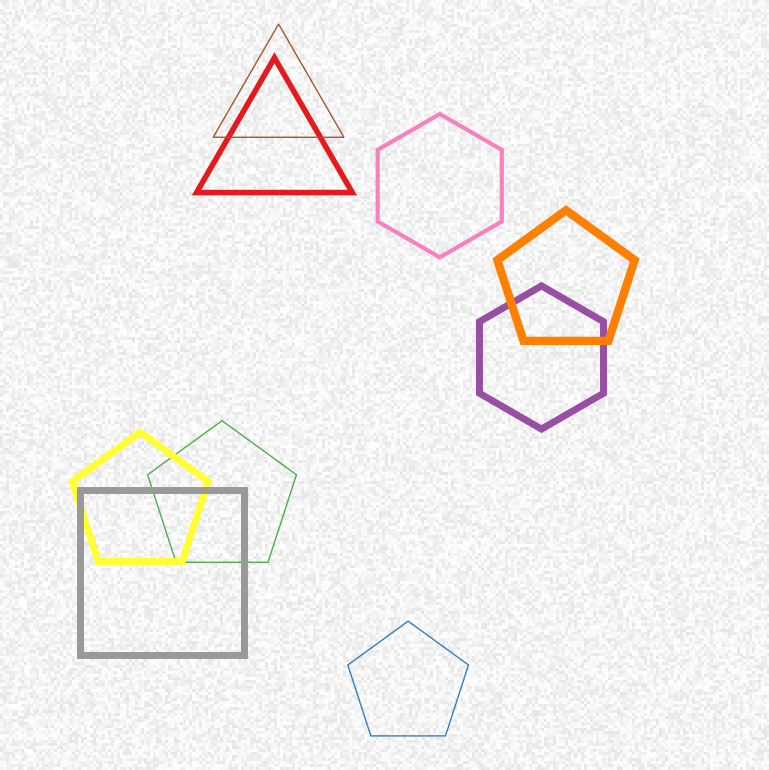[{"shape": "triangle", "thickness": 2, "radius": 0.58, "center": [0.356, 0.808]}, {"shape": "pentagon", "thickness": 0.5, "radius": 0.41, "center": [0.53, 0.111]}, {"shape": "pentagon", "thickness": 0.5, "radius": 0.51, "center": [0.288, 0.352]}, {"shape": "hexagon", "thickness": 2.5, "radius": 0.46, "center": [0.703, 0.536]}, {"shape": "pentagon", "thickness": 3, "radius": 0.47, "center": [0.735, 0.633]}, {"shape": "pentagon", "thickness": 2.5, "radius": 0.46, "center": [0.182, 0.346]}, {"shape": "triangle", "thickness": 0.5, "radius": 0.49, "center": [0.362, 0.871]}, {"shape": "hexagon", "thickness": 1.5, "radius": 0.47, "center": [0.571, 0.759]}, {"shape": "square", "thickness": 2.5, "radius": 0.53, "center": [0.211, 0.257]}]